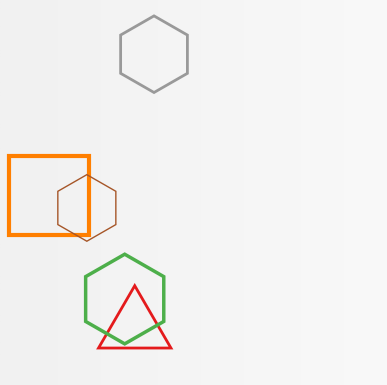[{"shape": "triangle", "thickness": 2, "radius": 0.54, "center": [0.348, 0.15]}, {"shape": "hexagon", "thickness": 2.5, "radius": 0.58, "center": [0.322, 0.223]}, {"shape": "square", "thickness": 3, "radius": 0.51, "center": [0.126, 0.493]}, {"shape": "hexagon", "thickness": 1, "radius": 0.43, "center": [0.224, 0.46]}, {"shape": "hexagon", "thickness": 2, "radius": 0.5, "center": [0.397, 0.859]}]